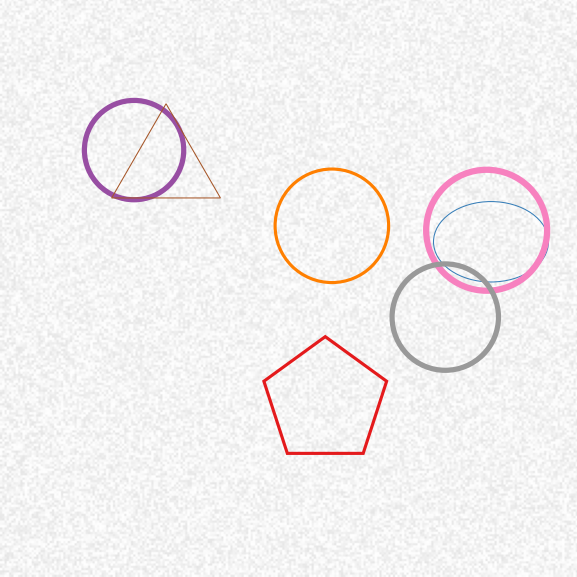[{"shape": "pentagon", "thickness": 1.5, "radius": 0.56, "center": [0.563, 0.304]}, {"shape": "oval", "thickness": 0.5, "radius": 0.5, "center": [0.85, 0.58]}, {"shape": "circle", "thickness": 2.5, "radius": 0.43, "center": [0.232, 0.739]}, {"shape": "circle", "thickness": 1.5, "radius": 0.49, "center": [0.575, 0.608]}, {"shape": "triangle", "thickness": 0.5, "radius": 0.54, "center": [0.288, 0.711]}, {"shape": "circle", "thickness": 3, "radius": 0.52, "center": [0.843, 0.6]}, {"shape": "circle", "thickness": 2.5, "radius": 0.46, "center": [0.771, 0.45]}]